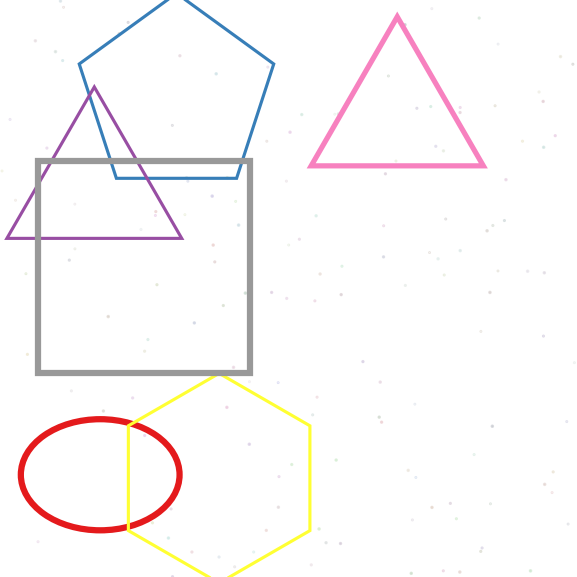[{"shape": "oval", "thickness": 3, "radius": 0.69, "center": [0.174, 0.177]}, {"shape": "pentagon", "thickness": 1.5, "radius": 0.89, "center": [0.306, 0.834]}, {"shape": "triangle", "thickness": 1.5, "radius": 0.87, "center": [0.163, 0.674]}, {"shape": "hexagon", "thickness": 1.5, "radius": 0.91, "center": [0.379, 0.171]}, {"shape": "triangle", "thickness": 2.5, "radius": 0.86, "center": [0.688, 0.798]}, {"shape": "square", "thickness": 3, "radius": 0.92, "center": [0.249, 0.537]}]